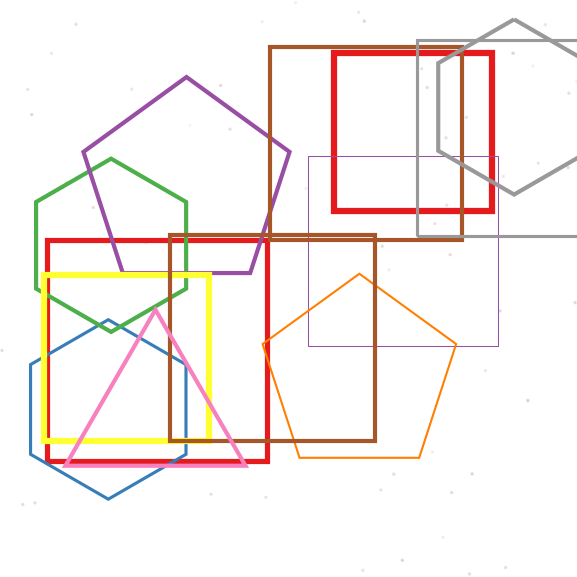[{"shape": "square", "thickness": 3, "radius": 0.68, "center": [0.715, 0.77]}, {"shape": "square", "thickness": 2.5, "radius": 0.95, "center": [0.272, 0.392]}, {"shape": "hexagon", "thickness": 1.5, "radius": 0.78, "center": [0.187, 0.29]}, {"shape": "hexagon", "thickness": 2, "radius": 0.75, "center": [0.192, 0.574]}, {"shape": "pentagon", "thickness": 2, "radius": 0.94, "center": [0.323, 0.678]}, {"shape": "square", "thickness": 0.5, "radius": 0.82, "center": [0.698, 0.564]}, {"shape": "pentagon", "thickness": 1, "radius": 0.88, "center": [0.622, 0.349]}, {"shape": "square", "thickness": 3, "radius": 0.72, "center": [0.219, 0.379]}, {"shape": "square", "thickness": 2, "radius": 0.89, "center": [0.472, 0.414]}, {"shape": "square", "thickness": 2, "radius": 0.83, "center": [0.633, 0.751]}, {"shape": "triangle", "thickness": 2, "radius": 0.9, "center": [0.269, 0.283]}, {"shape": "hexagon", "thickness": 2, "radius": 0.76, "center": [0.89, 0.814]}, {"shape": "square", "thickness": 1.5, "radius": 0.85, "center": [0.892, 0.76]}]